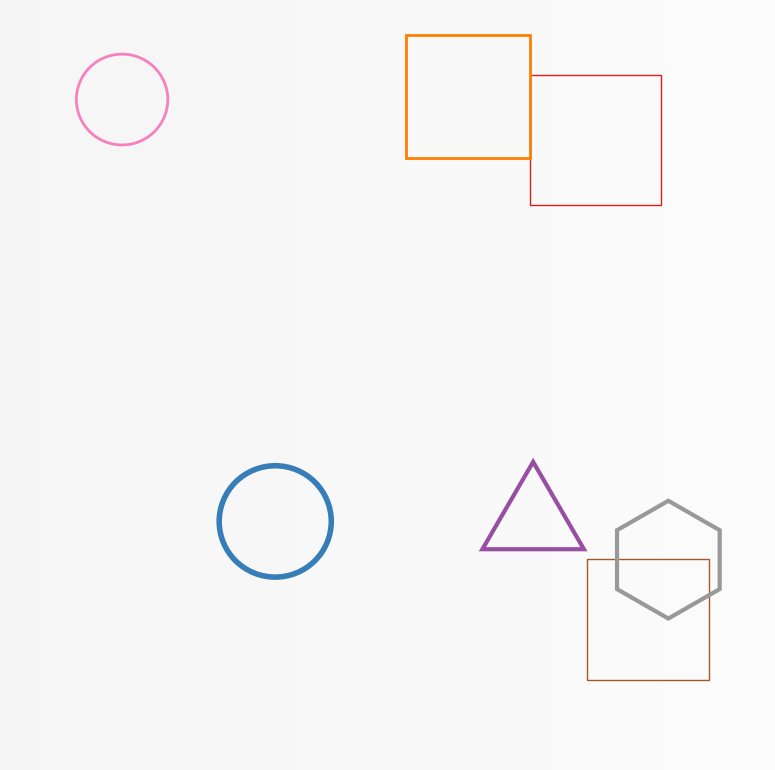[{"shape": "square", "thickness": 0.5, "radius": 0.42, "center": [0.768, 0.818]}, {"shape": "circle", "thickness": 2, "radius": 0.36, "center": [0.355, 0.323]}, {"shape": "triangle", "thickness": 1.5, "radius": 0.38, "center": [0.688, 0.325]}, {"shape": "square", "thickness": 1, "radius": 0.4, "center": [0.604, 0.874]}, {"shape": "square", "thickness": 0.5, "radius": 0.39, "center": [0.836, 0.195]}, {"shape": "circle", "thickness": 1, "radius": 0.29, "center": [0.158, 0.871]}, {"shape": "hexagon", "thickness": 1.5, "radius": 0.38, "center": [0.862, 0.273]}]